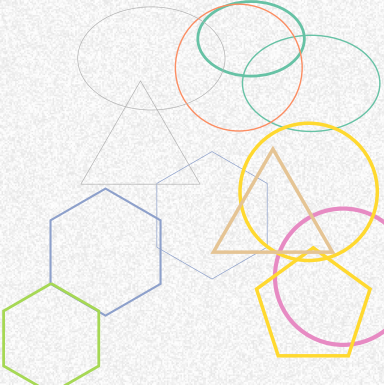[{"shape": "oval", "thickness": 1, "radius": 0.89, "center": [0.808, 0.783]}, {"shape": "oval", "thickness": 2, "radius": 0.69, "center": [0.652, 0.899]}, {"shape": "circle", "thickness": 1, "radius": 0.82, "center": [0.62, 0.824]}, {"shape": "hexagon", "thickness": 0.5, "radius": 0.83, "center": [0.551, 0.441]}, {"shape": "hexagon", "thickness": 1.5, "radius": 0.82, "center": [0.274, 0.345]}, {"shape": "circle", "thickness": 3, "radius": 0.89, "center": [0.891, 0.281]}, {"shape": "hexagon", "thickness": 2, "radius": 0.71, "center": [0.133, 0.121]}, {"shape": "pentagon", "thickness": 2.5, "radius": 0.78, "center": [0.814, 0.201]}, {"shape": "circle", "thickness": 2.5, "radius": 0.89, "center": [0.802, 0.502]}, {"shape": "triangle", "thickness": 2.5, "radius": 0.89, "center": [0.709, 0.434]}, {"shape": "triangle", "thickness": 0.5, "radius": 0.89, "center": [0.365, 0.611]}, {"shape": "oval", "thickness": 0.5, "radius": 0.96, "center": [0.393, 0.848]}]